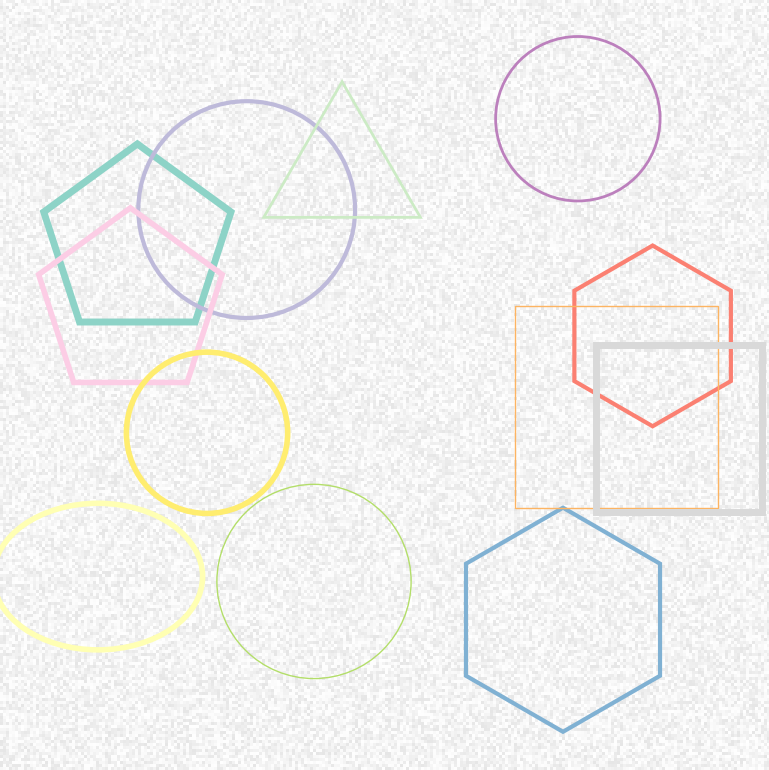[{"shape": "pentagon", "thickness": 2.5, "radius": 0.64, "center": [0.178, 0.685]}, {"shape": "oval", "thickness": 2, "radius": 0.68, "center": [0.127, 0.251]}, {"shape": "circle", "thickness": 1.5, "radius": 0.7, "center": [0.32, 0.728]}, {"shape": "hexagon", "thickness": 1.5, "radius": 0.59, "center": [0.848, 0.564]}, {"shape": "hexagon", "thickness": 1.5, "radius": 0.73, "center": [0.731, 0.195]}, {"shape": "square", "thickness": 0.5, "radius": 0.66, "center": [0.801, 0.471]}, {"shape": "circle", "thickness": 0.5, "radius": 0.63, "center": [0.408, 0.245]}, {"shape": "pentagon", "thickness": 2, "radius": 0.63, "center": [0.169, 0.605]}, {"shape": "square", "thickness": 2.5, "radius": 0.54, "center": [0.882, 0.444]}, {"shape": "circle", "thickness": 1, "radius": 0.53, "center": [0.75, 0.846]}, {"shape": "triangle", "thickness": 1, "radius": 0.59, "center": [0.444, 0.776]}, {"shape": "circle", "thickness": 2, "radius": 0.52, "center": [0.269, 0.438]}]